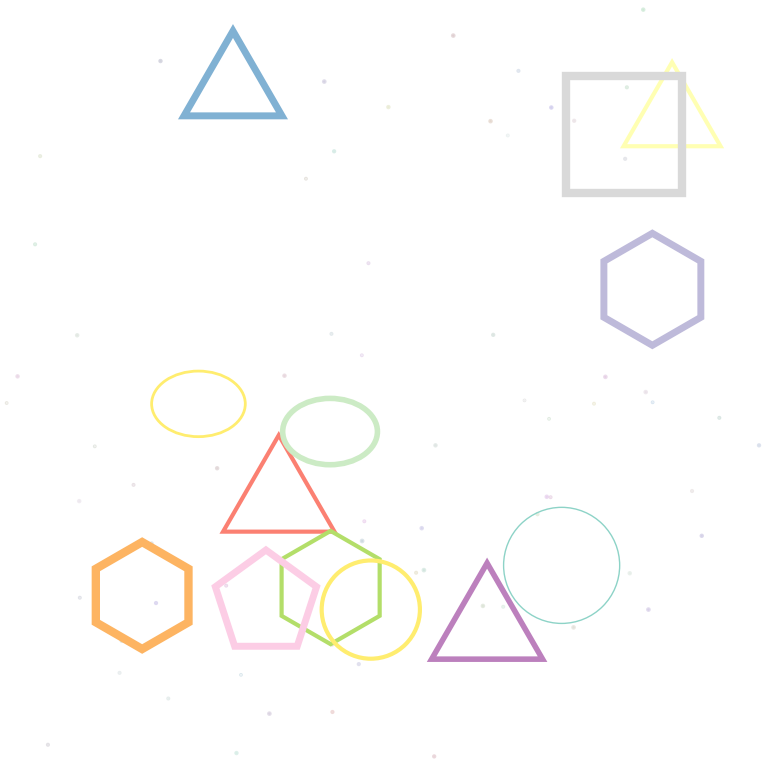[{"shape": "circle", "thickness": 0.5, "radius": 0.38, "center": [0.729, 0.266]}, {"shape": "triangle", "thickness": 1.5, "radius": 0.36, "center": [0.873, 0.846]}, {"shape": "hexagon", "thickness": 2.5, "radius": 0.36, "center": [0.847, 0.624]}, {"shape": "triangle", "thickness": 1.5, "radius": 0.42, "center": [0.362, 0.351]}, {"shape": "triangle", "thickness": 2.5, "radius": 0.37, "center": [0.303, 0.886]}, {"shape": "hexagon", "thickness": 3, "radius": 0.35, "center": [0.185, 0.227]}, {"shape": "hexagon", "thickness": 1.5, "radius": 0.37, "center": [0.429, 0.237]}, {"shape": "pentagon", "thickness": 2.5, "radius": 0.35, "center": [0.345, 0.217]}, {"shape": "square", "thickness": 3, "radius": 0.38, "center": [0.81, 0.825]}, {"shape": "triangle", "thickness": 2, "radius": 0.42, "center": [0.633, 0.186]}, {"shape": "oval", "thickness": 2, "radius": 0.31, "center": [0.429, 0.44]}, {"shape": "circle", "thickness": 1.5, "radius": 0.32, "center": [0.482, 0.208]}, {"shape": "oval", "thickness": 1, "radius": 0.3, "center": [0.258, 0.475]}]